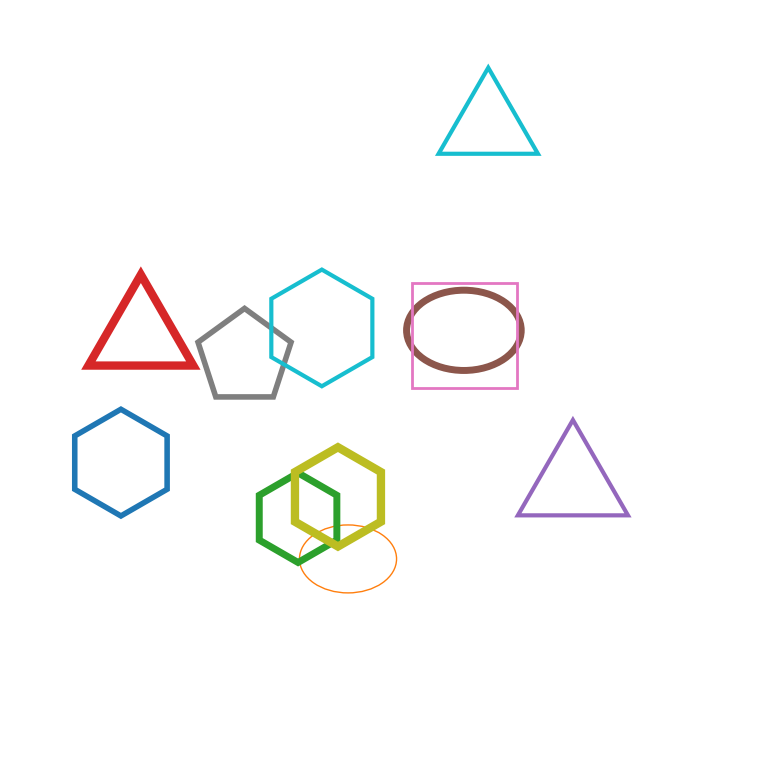[{"shape": "hexagon", "thickness": 2, "radius": 0.35, "center": [0.157, 0.399]}, {"shape": "oval", "thickness": 0.5, "radius": 0.32, "center": [0.452, 0.274]}, {"shape": "hexagon", "thickness": 2.5, "radius": 0.29, "center": [0.387, 0.328]}, {"shape": "triangle", "thickness": 3, "radius": 0.39, "center": [0.183, 0.565]}, {"shape": "triangle", "thickness": 1.5, "radius": 0.41, "center": [0.744, 0.372]}, {"shape": "oval", "thickness": 2.5, "radius": 0.37, "center": [0.602, 0.571]}, {"shape": "square", "thickness": 1, "radius": 0.34, "center": [0.603, 0.564]}, {"shape": "pentagon", "thickness": 2, "radius": 0.32, "center": [0.318, 0.536]}, {"shape": "hexagon", "thickness": 3, "radius": 0.32, "center": [0.439, 0.355]}, {"shape": "hexagon", "thickness": 1.5, "radius": 0.38, "center": [0.418, 0.574]}, {"shape": "triangle", "thickness": 1.5, "radius": 0.37, "center": [0.634, 0.838]}]